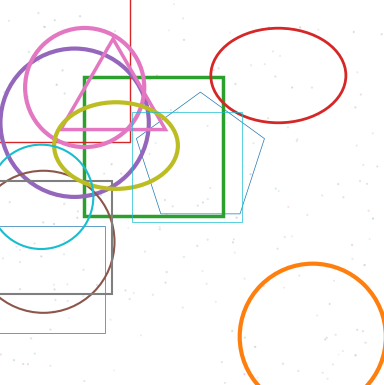[{"shape": "square", "thickness": 0.5, "radius": 0.69, "center": [0.134, 0.273]}, {"shape": "pentagon", "thickness": 0.5, "radius": 0.87, "center": [0.521, 0.586]}, {"shape": "circle", "thickness": 3, "radius": 0.95, "center": [0.812, 0.125]}, {"shape": "square", "thickness": 2.5, "radius": 0.9, "center": [0.399, 0.62]}, {"shape": "square", "thickness": 1, "radius": 0.99, "center": [0.141, 0.828]}, {"shape": "oval", "thickness": 2, "radius": 0.88, "center": [0.723, 0.804]}, {"shape": "circle", "thickness": 3, "radius": 0.96, "center": [0.194, 0.681]}, {"shape": "circle", "thickness": 1.5, "radius": 0.92, "center": [0.113, 0.372]}, {"shape": "circle", "thickness": 3, "radius": 0.77, "center": [0.22, 0.773]}, {"shape": "triangle", "thickness": 2.5, "radius": 0.78, "center": [0.294, 0.742]}, {"shape": "square", "thickness": 1.5, "radius": 0.73, "center": [0.143, 0.383]}, {"shape": "oval", "thickness": 3, "radius": 0.8, "center": [0.301, 0.622]}, {"shape": "square", "thickness": 0.5, "radius": 0.72, "center": [0.486, 0.567]}, {"shape": "circle", "thickness": 1.5, "radius": 0.68, "center": [0.107, 0.489]}]